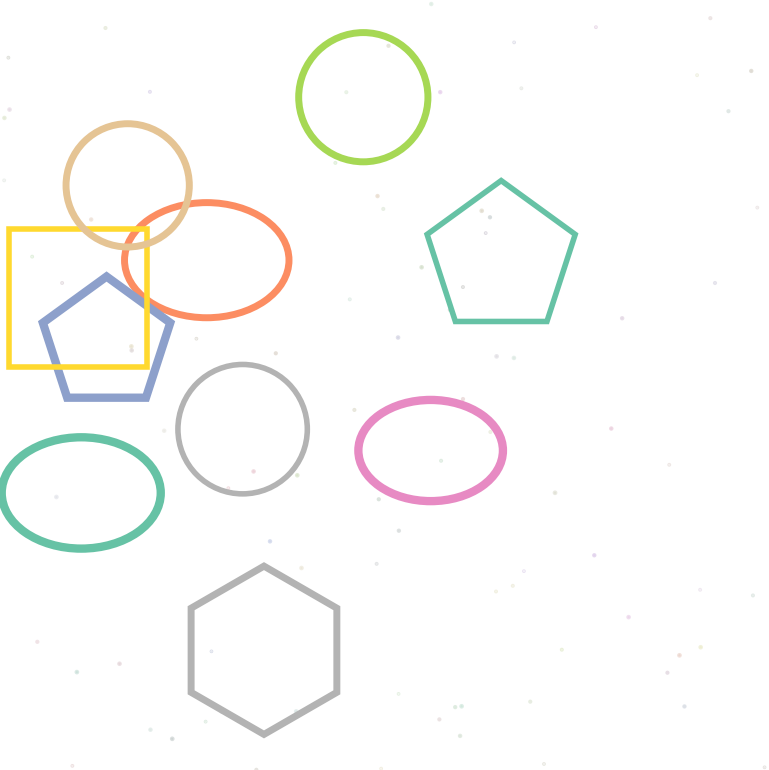[{"shape": "oval", "thickness": 3, "radius": 0.52, "center": [0.106, 0.36]}, {"shape": "pentagon", "thickness": 2, "radius": 0.51, "center": [0.651, 0.664]}, {"shape": "oval", "thickness": 2.5, "radius": 0.53, "center": [0.269, 0.662]}, {"shape": "pentagon", "thickness": 3, "radius": 0.43, "center": [0.138, 0.554]}, {"shape": "oval", "thickness": 3, "radius": 0.47, "center": [0.559, 0.415]}, {"shape": "circle", "thickness": 2.5, "radius": 0.42, "center": [0.472, 0.874]}, {"shape": "square", "thickness": 2, "radius": 0.45, "center": [0.101, 0.613]}, {"shape": "circle", "thickness": 2.5, "radius": 0.4, "center": [0.166, 0.759]}, {"shape": "circle", "thickness": 2, "radius": 0.42, "center": [0.315, 0.443]}, {"shape": "hexagon", "thickness": 2.5, "radius": 0.55, "center": [0.343, 0.156]}]